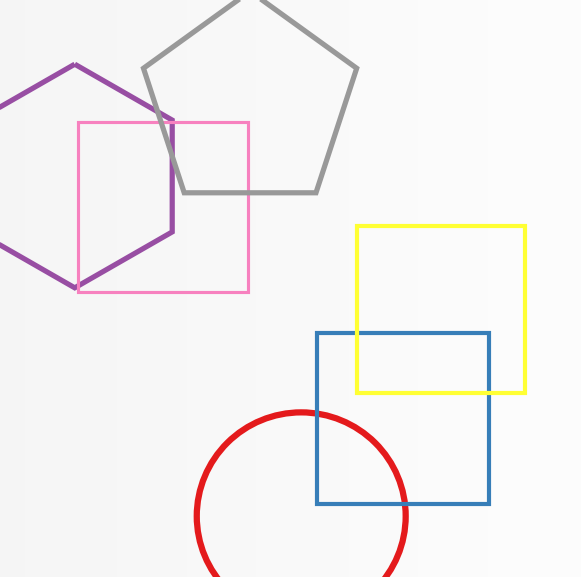[{"shape": "circle", "thickness": 3, "radius": 0.9, "center": [0.518, 0.105]}, {"shape": "square", "thickness": 2, "radius": 0.74, "center": [0.694, 0.275]}, {"shape": "hexagon", "thickness": 2.5, "radius": 0.97, "center": [0.129, 0.694]}, {"shape": "square", "thickness": 2, "radius": 0.72, "center": [0.759, 0.463]}, {"shape": "square", "thickness": 1.5, "radius": 0.73, "center": [0.28, 0.641]}, {"shape": "pentagon", "thickness": 2.5, "radius": 0.96, "center": [0.43, 0.821]}]